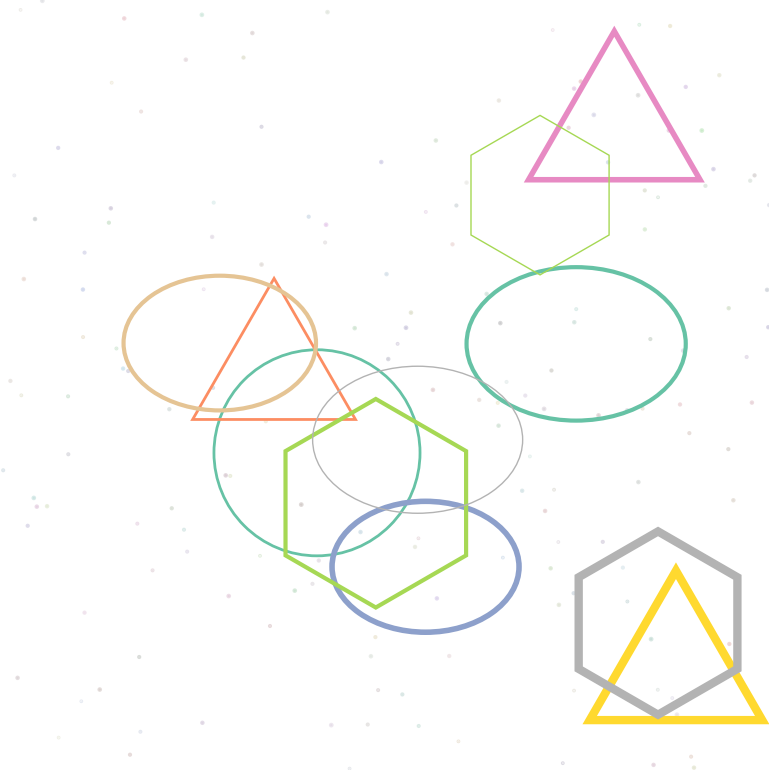[{"shape": "circle", "thickness": 1, "radius": 0.67, "center": [0.412, 0.412]}, {"shape": "oval", "thickness": 1.5, "radius": 0.71, "center": [0.748, 0.553]}, {"shape": "triangle", "thickness": 1, "radius": 0.61, "center": [0.356, 0.516]}, {"shape": "oval", "thickness": 2, "radius": 0.61, "center": [0.553, 0.264]}, {"shape": "triangle", "thickness": 2, "radius": 0.64, "center": [0.798, 0.831]}, {"shape": "hexagon", "thickness": 1.5, "radius": 0.68, "center": [0.488, 0.346]}, {"shape": "hexagon", "thickness": 0.5, "radius": 0.52, "center": [0.701, 0.747]}, {"shape": "triangle", "thickness": 3, "radius": 0.65, "center": [0.878, 0.129]}, {"shape": "oval", "thickness": 1.5, "radius": 0.62, "center": [0.285, 0.554]}, {"shape": "oval", "thickness": 0.5, "radius": 0.68, "center": [0.542, 0.429]}, {"shape": "hexagon", "thickness": 3, "radius": 0.6, "center": [0.855, 0.191]}]